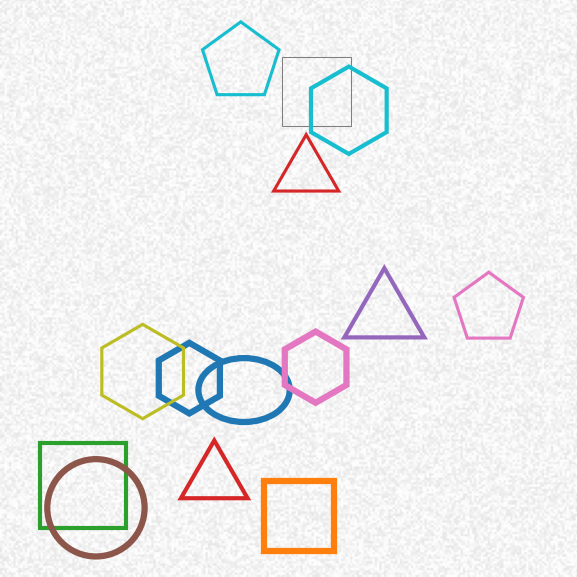[{"shape": "hexagon", "thickness": 3, "radius": 0.31, "center": [0.328, 0.344]}, {"shape": "oval", "thickness": 3, "radius": 0.4, "center": [0.423, 0.324]}, {"shape": "square", "thickness": 3, "radius": 0.3, "center": [0.518, 0.106]}, {"shape": "square", "thickness": 2, "radius": 0.37, "center": [0.143, 0.158]}, {"shape": "triangle", "thickness": 1.5, "radius": 0.33, "center": [0.53, 0.701]}, {"shape": "triangle", "thickness": 2, "radius": 0.33, "center": [0.371, 0.17]}, {"shape": "triangle", "thickness": 2, "radius": 0.4, "center": [0.666, 0.455]}, {"shape": "circle", "thickness": 3, "radius": 0.42, "center": [0.166, 0.12]}, {"shape": "hexagon", "thickness": 3, "radius": 0.31, "center": [0.547, 0.363]}, {"shape": "pentagon", "thickness": 1.5, "radius": 0.32, "center": [0.846, 0.465]}, {"shape": "square", "thickness": 0.5, "radius": 0.3, "center": [0.548, 0.841]}, {"shape": "hexagon", "thickness": 1.5, "radius": 0.41, "center": [0.247, 0.356]}, {"shape": "pentagon", "thickness": 1.5, "radius": 0.35, "center": [0.417, 0.892]}, {"shape": "hexagon", "thickness": 2, "radius": 0.38, "center": [0.604, 0.808]}]